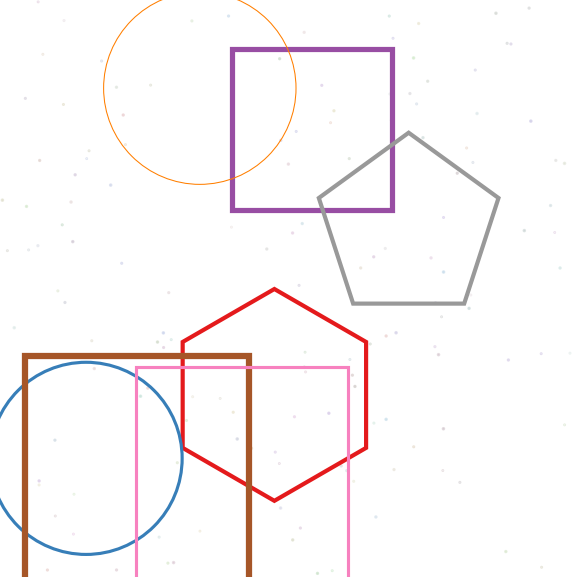[{"shape": "hexagon", "thickness": 2, "radius": 0.92, "center": [0.475, 0.315]}, {"shape": "circle", "thickness": 1.5, "radius": 0.83, "center": [0.149, 0.205]}, {"shape": "square", "thickness": 2.5, "radius": 0.7, "center": [0.54, 0.775]}, {"shape": "circle", "thickness": 0.5, "radius": 0.83, "center": [0.346, 0.846]}, {"shape": "square", "thickness": 3, "radius": 0.97, "center": [0.237, 0.188]}, {"shape": "square", "thickness": 1.5, "radius": 0.92, "center": [0.419, 0.18]}, {"shape": "pentagon", "thickness": 2, "radius": 0.82, "center": [0.708, 0.606]}]